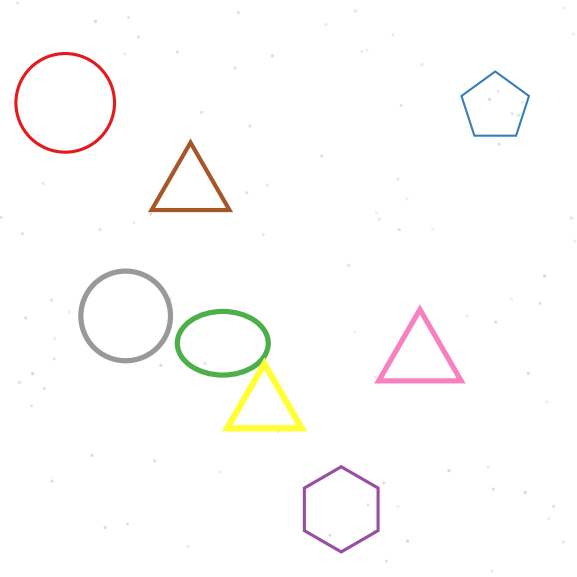[{"shape": "circle", "thickness": 1.5, "radius": 0.43, "center": [0.113, 0.821]}, {"shape": "pentagon", "thickness": 1, "radius": 0.31, "center": [0.858, 0.814]}, {"shape": "oval", "thickness": 2.5, "radius": 0.39, "center": [0.386, 0.405]}, {"shape": "hexagon", "thickness": 1.5, "radius": 0.37, "center": [0.591, 0.117]}, {"shape": "triangle", "thickness": 3, "radius": 0.37, "center": [0.458, 0.295]}, {"shape": "triangle", "thickness": 2, "radius": 0.39, "center": [0.33, 0.674]}, {"shape": "triangle", "thickness": 2.5, "radius": 0.41, "center": [0.727, 0.381]}, {"shape": "circle", "thickness": 2.5, "radius": 0.39, "center": [0.218, 0.452]}]